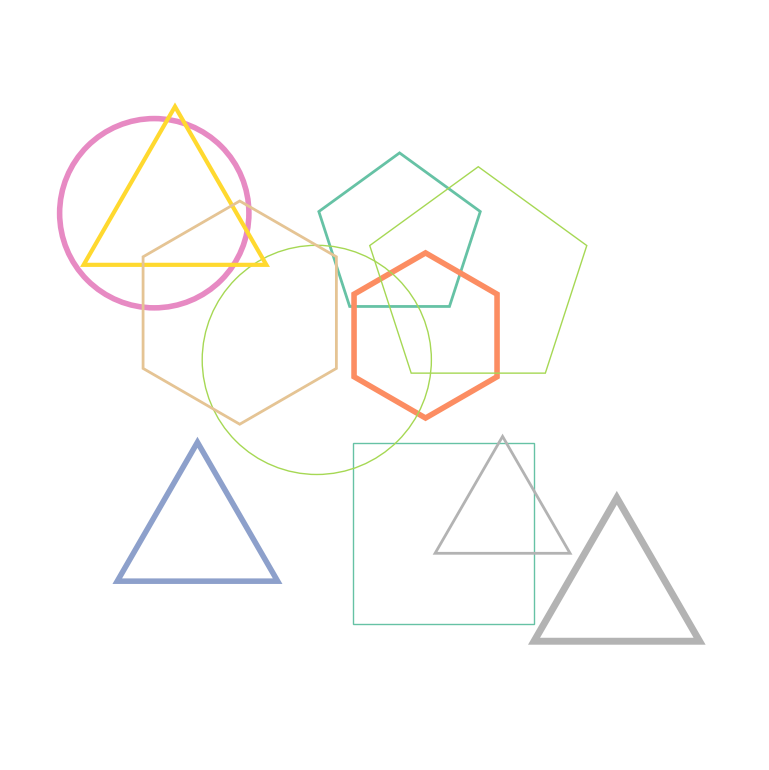[{"shape": "pentagon", "thickness": 1, "radius": 0.55, "center": [0.519, 0.691]}, {"shape": "square", "thickness": 0.5, "radius": 0.59, "center": [0.576, 0.308]}, {"shape": "hexagon", "thickness": 2, "radius": 0.54, "center": [0.553, 0.564]}, {"shape": "triangle", "thickness": 2, "radius": 0.6, "center": [0.256, 0.305]}, {"shape": "circle", "thickness": 2, "radius": 0.61, "center": [0.2, 0.723]}, {"shape": "circle", "thickness": 0.5, "radius": 0.74, "center": [0.411, 0.533]}, {"shape": "pentagon", "thickness": 0.5, "radius": 0.74, "center": [0.621, 0.635]}, {"shape": "triangle", "thickness": 1.5, "radius": 0.69, "center": [0.227, 0.725]}, {"shape": "hexagon", "thickness": 1, "radius": 0.72, "center": [0.311, 0.594]}, {"shape": "triangle", "thickness": 2.5, "radius": 0.62, "center": [0.801, 0.229]}, {"shape": "triangle", "thickness": 1, "radius": 0.51, "center": [0.653, 0.332]}]